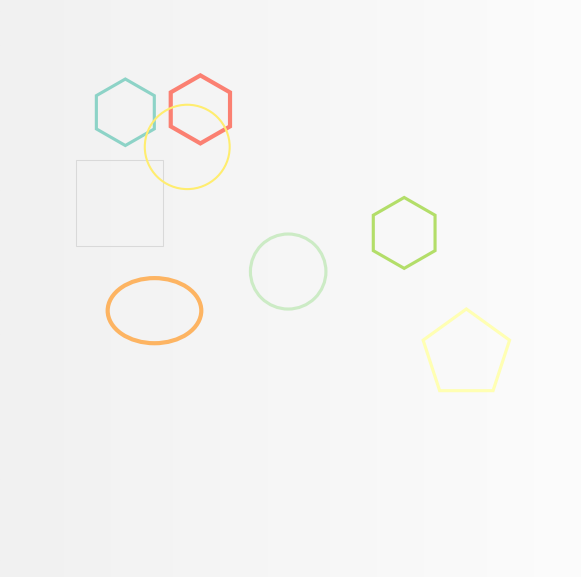[{"shape": "hexagon", "thickness": 1.5, "radius": 0.29, "center": [0.216, 0.805]}, {"shape": "pentagon", "thickness": 1.5, "radius": 0.39, "center": [0.802, 0.386]}, {"shape": "hexagon", "thickness": 2, "radius": 0.29, "center": [0.345, 0.81]}, {"shape": "oval", "thickness": 2, "radius": 0.4, "center": [0.266, 0.461]}, {"shape": "hexagon", "thickness": 1.5, "radius": 0.31, "center": [0.695, 0.596]}, {"shape": "square", "thickness": 0.5, "radius": 0.37, "center": [0.206, 0.648]}, {"shape": "circle", "thickness": 1.5, "radius": 0.32, "center": [0.496, 0.529]}, {"shape": "circle", "thickness": 1, "radius": 0.37, "center": [0.322, 0.745]}]